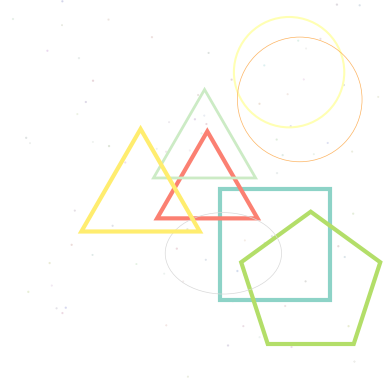[{"shape": "square", "thickness": 3, "radius": 0.72, "center": [0.714, 0.364]}, {"shape": "circle", "thickness": 1.5, "radius": 0.72, "center": [0.751, 0.813]}, {"shape": "triangle", "thickness": 3, "radius": 0.75, "center": [0.538, 0.508]}, {"shape": "circle", "thickness": 0.5, "radius": 0.81, "center": [0.778, 0.742]}, {"shape": "pentagon", "thickness": 3, "radius": 0.95, "center": [0.807, 0.26]}, {"shape": "oval", "thickness": 0.5, "radius": 0.76, "center": [0.58, 0.342]}, {"shape": "triangle", "thickness": 2, "radius": 0.77, "center": [0.531, 0.614]}, {"shape": "triangle", "thickness": 3, "radius": 0.89, "center": [0.365, 0.487]}]